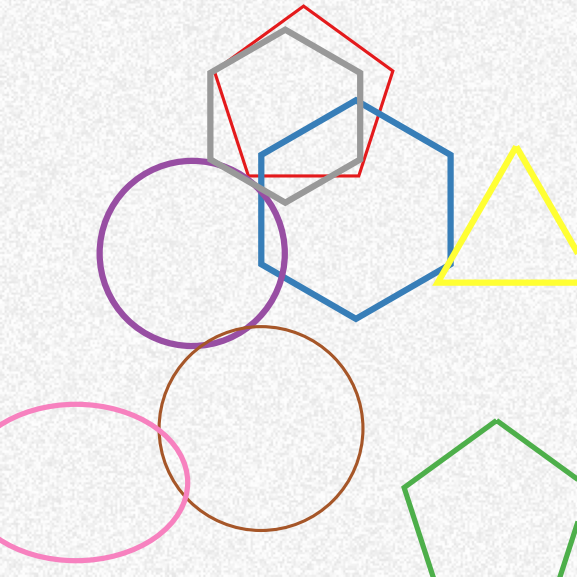[{"shape": "pentagon", "thickness": 1.5, "radius": 0.81, "center": [0.526, 0.826]}, {"shape": "hexagon", "thickness": 3, "radius": 0.95, "center": [0.616, 0.636]}, {"shape": "pentagon", "thickness": 2.5, "radius": 0.84, "center": [0.86, 0.103]}, {"shape": "circle", "thickness": 3, "radius": 0.8, "center": [0.333, 0.56]}, {"shape": "triangle", "thickness": 3, "radius": 0.79, "center": [0.894, 0.588]}, {"shape": "circle", "thickness": 1.5, "radius": 0.88, "center": [0.452, 0.257]}, {"shape": "oval", "thickness": 2.5, "radius": 0.97, "center": [0.132, 0.164]}, {"shape": "hexagon", "thickness": 3, "radius": 0.75, "center": [0.494, 0.798]}]